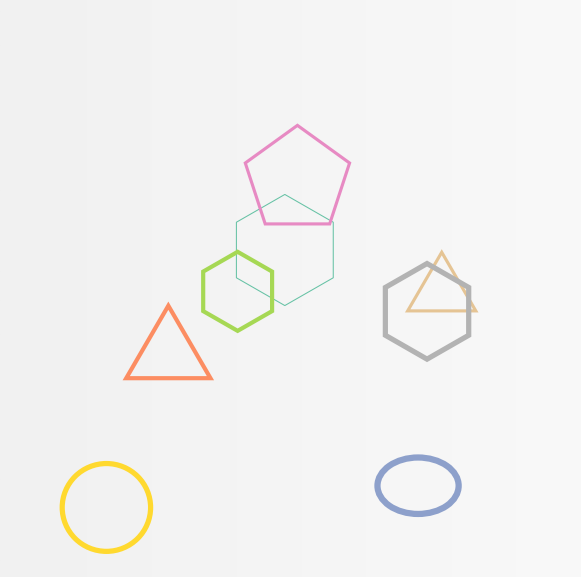[{"shape": "hexagon", "thickness": 0.5, "radius": 0.48, "center": [0.49, 0.566]}, {"shape": "triangle", "thickness": 2, "radius": 0.42, "center": [0.29, 0.386]}, {"shape": "oval", "thickness": 3, "radius": 0.35, "center": [0.719, 0.158]}, {"shape": "pentagon", "thickness": 1.5, "radius": 0.47, "center": [0.512, 0.688]}, {"shape": "hexagon", "thickness": 2, "radius": 0.34, "center": [0.409, 0.495]}, {"shape": "circle", "thickness": 2.5, "radius": 0.38, "center": [0.183, 0.12]}, {"shape": "triangle", "thickness": 1.5, "radius": 0.34, "center": [0.76, 0.495]}, {"shape": "hexagon", "thickness": 2.5, "radius": 0.41, "center": [0.735, 0.46]}]